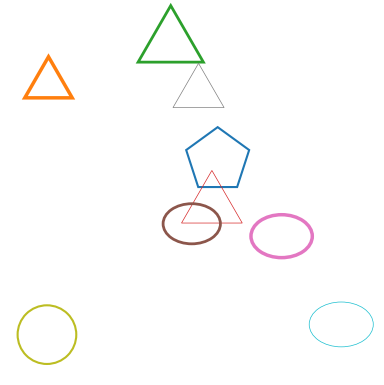[{"shape": "pentagon", "thickness": 1.5, "radius": 0.43, "center": [0.565, 0.584]}, {"shape": "triangle", "thickness": 2.5, "radius": 0.36, "center": [0.126, 0.781]}, {"shape": "triangle", "thickness": 2, "radius": 0.49, "center": [0.443, 0.888]}, {"shape": "triangle", "thickness": 0.5, "radius": 0.46, "center": [0.55, 0.466]}, {"shape": "oval", "thickness": 2, "radius": 0.37, "center": [0.498, 0.419]}, {"shape": "oval", "thickness": 2.5, "radius": 0.4, "center": [0.732, 0.387]}, {"shape": "triangle", "thickness": 0.5, "radius": 0.38, "center": [0.516, 0.759]}, {"shape": "circle", "thickness": 1.5, "radius": 0.38, "center": [0.122, 0.131]}, {"shape": "oval", "thickness": 0.5, "radius": 0.42, "center": [0.886, 0.157]}]